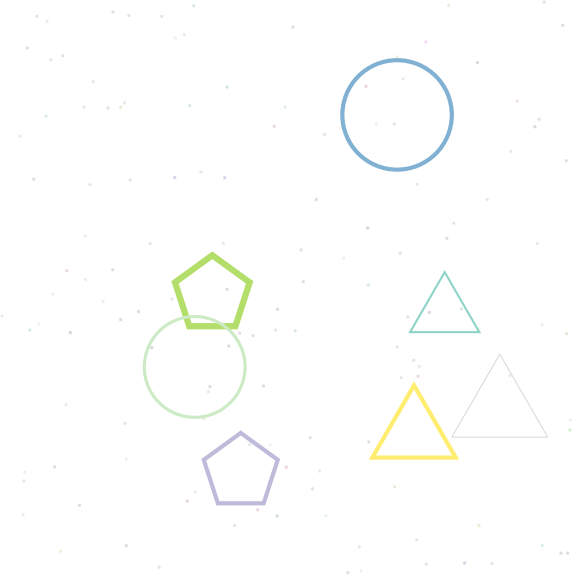[{"shape": "triangle", "thickness": 1, "radius": 0.35, "center": [0.77, 0.459]}, {"shape": "pentagon", "thickness": 2, "radius": 0.34, "center": [0.417, 0.182]}, {"shape": "circle", "thickness": 2, "radius": 0.47, "center": [0.688, 0.8]}, {"shape": "pentagon", "thickness": 3, "radius": 0.34, "center": [0.368, 0.489]}, {"shape": "triangle", "thickness": 0.5, "radius": 0.48, "center": [0.865, 0.29]}, {"shape": "circle", "thickness": 1.5, "radius": 0.44, "center": [0.337, 0.364]}, {"shape": "triangle", "thickness": 2, "radius": 0.42, "center": [0.717, 0.248]}]